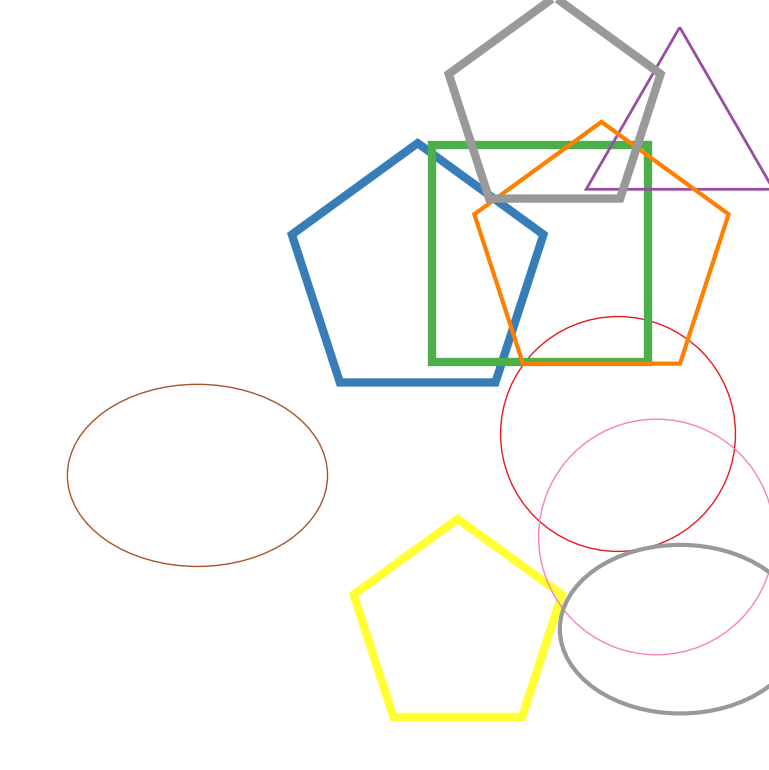[{"shape": "circle", "thickness": 0.5, "radius": 0.76, "center": [0.803, 0.436]}, {"shape": "pentagon", "thickness": 3, "radius": 0.86, "center": [0.542, 0.642]}, {"shape": "square", "thickness": 3, "radius": 0.7, "center": [0.701, 0.67]}, {"shape": "triangle", "thickness": 1, "radius": 0.7, "center": [0.883, 0.824]}, {"shape": "pentagon", "thickness": 1.5, "radius": 0.87, "center": [0.781, 0.668]}, {"shape": "pentagon", "thickness": 3, "radius": 0.71, "center": [0.594, 0.184]}, {"shape": "oval", "thickness": 0.5, "radius": 0.84, "center": [0.256, 0.383]}, {"shape": "circle", "thickness": 0.5, "radius": 0.77, "center": [0.853, 0.303]}, {"shape": "pentagon", "thickness": 3, "radius": 0.72, "center": [0.72, 0.859]}, {"shape": "oval", "thickness": 1.5, "radius": 0.78, "center": [0.884, 0.183]}]